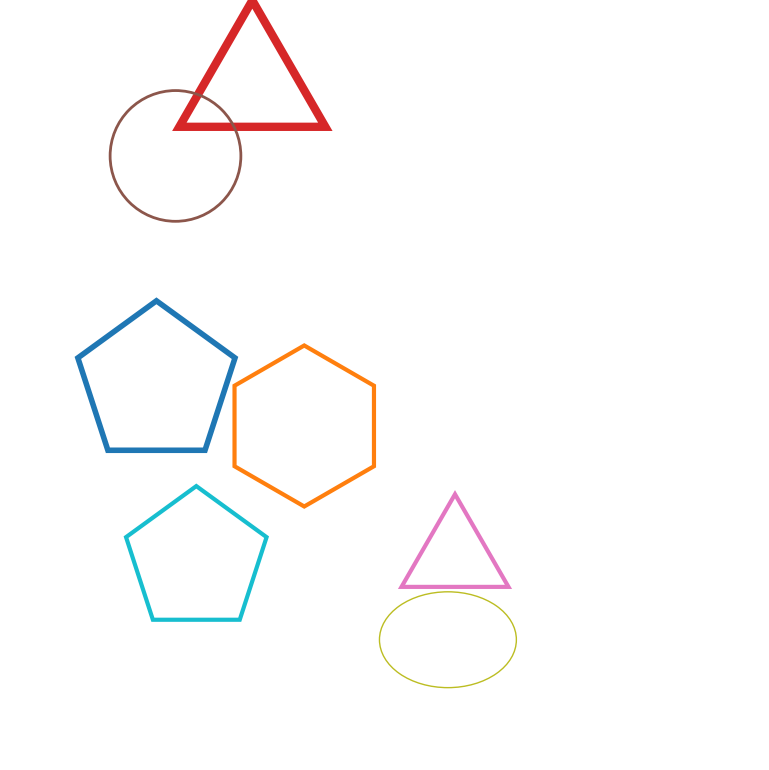[{"shape": "pentagon", "thickness": 2, "radius": 0.54, "center": [0.203, 0.502]}, {"shape": "hexagon", "thickness": 1.5, "radius": 0.52, "center": [0.395, 0.447]}, {"shape": "triangle", "thickness": 3, "radius": 0.55, "center": [0.328, 0.89]}, {"shape": "circle", "thickness": 1, "radius": 0.42, "center": [0.228, 0.797]}, {"shape": "triangle", "thickness": 1.5, "radius": 0.4, "center": [0.591, 0.278]}, {"shape": "oval", "thickness": 0.5, "radius": 0.44, "center": [0.582, 0.169]}, {"shape": "pentagon", "thickness": 1.5, "radius": 0.48, "center": [0.255, 0.273]}]